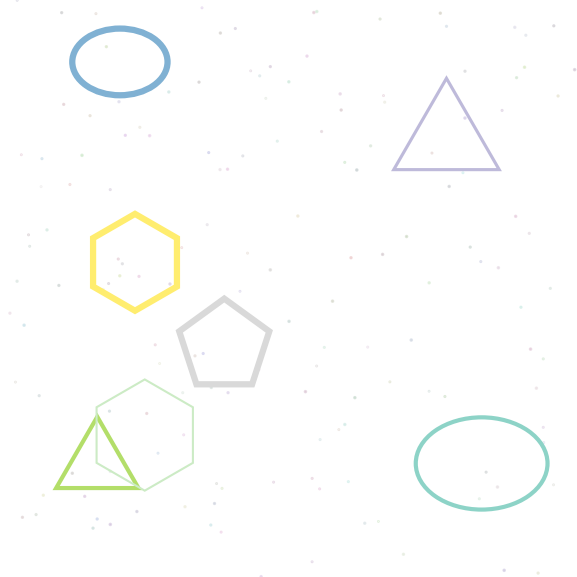[{"shape": "oval", "thickness": 2, "radius": 0.57, "center": [0.834, 0.197]}, {"shape": "triangle", "thickness": 1.5, "radius": 0.53, "center": [0.773, 0.758]}, {"shape": "oval", "thickness": 3, "radius": 0.41, "center": [0.208, 0.892]}, {"shape": "triangle", "thickness": 2, "radius": 0.41, "center": [0.168, 0.195]}, {"shape": "pentagon", "thickness": 3, "radius": 0.41, "center": [0.388, 0.4]}, {"shape": "hexagon", "thickness": 1, "radius": 0.48, "center": [0.251, 0.246]}, {"shape": "hexagon", "thickness": 3, "radius": 0.42, "center": [0.234, 0.545]}]